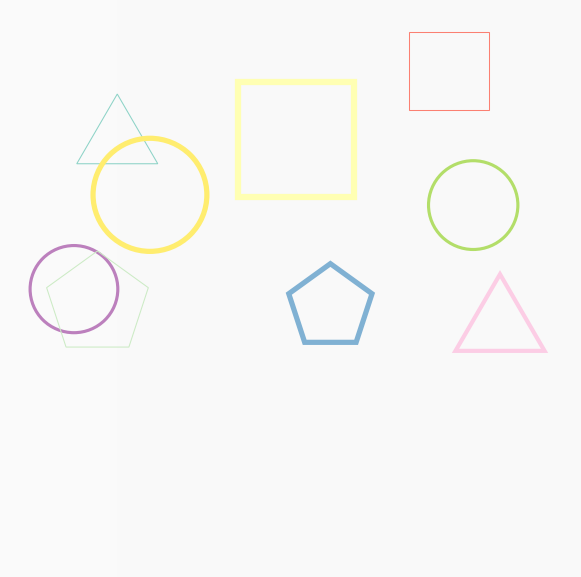[{"shape": "triangle", "thickness": 0.5, "radius": 0.4, "center": [0.202, 0.756]}, {"shape": "square", "thickness": 3, "radius": 0.5, "center": [0.508, 0.758]}, {"shape": "square", "thickness": 0.5, "radius": 0.34, "center": [0.772, 0.876]}, {"shape": "pentagon", "thickness": 2.5, "radius": 0.38, "center": [0.568, 0.467]}, {"shape": "circle", "thickness": 1.5, "radius": 0.38, "center": [0.814, 0.644]}, {"shape": "triangle", "thickness": 2, "radius": 0.44, "center": [0.86, 0.436]}, {"shape": "circle", "thickness": 1.5, "radius": 0.38, "center": [0.127, 0.498]}, {"shape": "pentagon", "thickness": 0.5, "radius": 0.46, "center": [0.168, 0.473]}, {"shape": "circle", "thickness": 2.5, "radius": 0.49, "center": [0.258, 0.662]}]